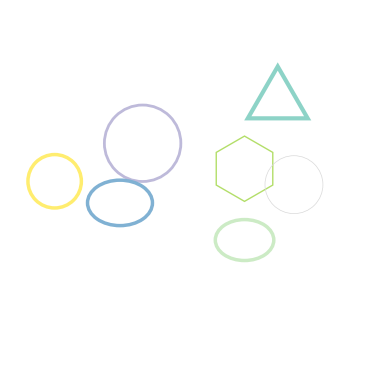[{"shape": "triangle", "thickness": 3, "radius": 0.45, "center": [0.721, 0.738]}, {"shape": "circle", "thickness": 2, "radius": 0.5, "center": [0.37, 0.628]}, {"shape": "oval", "thickness": 2.5, "radius": 0.42, "center": [0.312, 0.473]}, {"shape": "hexagon", "thickness": 1, "radius": 0.42, "center": [0.635, 0.562]}, {"shape": "circle", "thickness": 0.5, "radius": 0.38, "center": [0.764, 0.52]}, {"shape": "oval", "thickness": 2.5, "radius": 0.38, "center": [0.635, 0.376]}, {"shape": "circle", "thickness": 2.5, "radius": 0.35, "center": [0.142, 0.529]}]